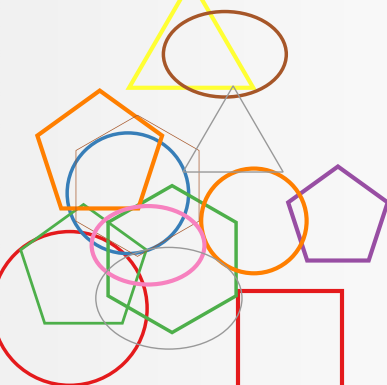[{"shape": "square", "thickness": 3, "radius": 0.67, "center": [0.749, 0.11]}, {"shape": "circle", "thickness": 2.5, "radius": 1.0, "center": [0.18, 0.199]}, {"shape": "circle", "thickness": 2.5, "radius": 0.78, "center": [0.33, 0.498]}, {"shape": "pentagon", "thickness": 2, "radius": 0.85, "center": [0.215, 0.298]}, {"shape": "hexagon", "thickness": 2.5, "radius": 0.95, "center": [0.444, 0.327]}, {"shape": "pentagon", "thickness": 3, "radius": 0.68, "center": [0.872, 0.433]}, {"shape": "pentagon", "thickness": 3, "radius": 0.85, "center": [0.257, 0.595]}, {"shape": "circle", "thickness": 3, "radius": 0.68, "center": [0.655, 0.426]}, {"shape": "triangle", "thickness": 3, "radius": 0.93, "center": [0.493, 0.865]}, {"shape": "oval", "thickness": 2.5, "radius": 0.79, "center": [0.58, 0.859]}, {"shape": "hexagon", "thickness": 0.5, "radius": 0.92, "center": [0.355, 0.517]}, {"shape": "oval", "thickness": 3, "radius": 0.73, "center": [0.382, 0.363]}, {"shape": "oval", "thickness": 1, "radius": 0.94, "center": [0.436, 0.225]}, {"shape": "triangle", "thickness": 1, "radius": 0.75, "center": [0.602, 0.628]}]